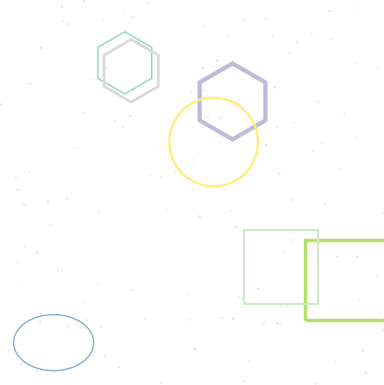[{"shape": "hexagon", "thickness": 1, "radius": 0.4, "center": [0.324, 0.837]}, {"shape": "hexagon", "thickness": 3, "radius": 0.49, "center": [0.604, 0.737]}, {"shape": "oval", "thickness": 1, "radius": 0.52, "center": [0.139, 0.11]}, {"shape": "square", "thickness": 2.5, "radius": 0.52, "center": [0.897, 0.273]}, {"shape": "hexagon", "thickness": 2, "radius": 0.41, "center": [0.341, 0.816]}, {"shape": "square", "thickness": 1.5, "radius": 0.48, "center": [0.729, 0.308]}, {"shape": "circle", "thickness": 1.5, "radius": 0.58, "center": [0.555, 0.631]}]